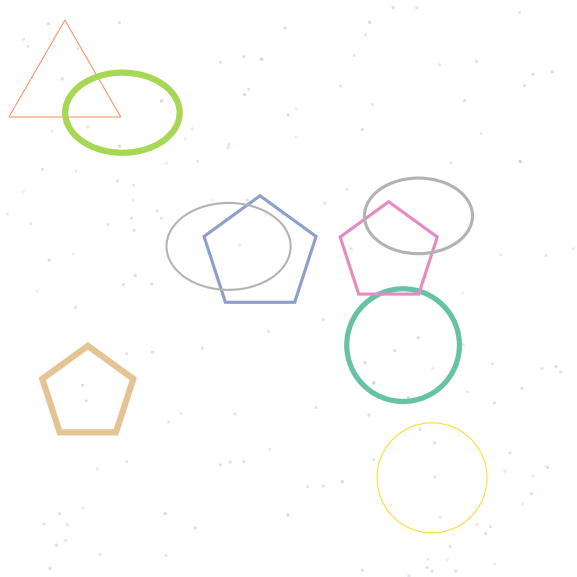[{"shape": "circle", "thickness": 2.5, "radius": 0.49, "center": [0.698, 0.402]}, {"shape": "triangle", "thickness": 0.5, "radius": 0.56, "center": [0.112, 0.852]}, {"shape": "pentagon", "thickness": 1.5, "radius": 0.51, "center": [0.45, 0.558]}, {"shape": "pentagon", "thickness": 1.5, "radius": 0.44, "center": [0.673, 0.561]}, {"shape": "oval", "thickness": 3, "radius": 0.5, "center": [0.212, 0.804]}, {"shape": "circle", "thickness": 0.5, "radius": 0.48, "center": [0.748, 0.172]}, {"shape": "pentagon", "thickness": 3, "radius": 0.41, "center": [0.152, 0.317]}, {"shape": "oval", "thickness": 1, "radius": 0.54, "center": [0.396, 0.572]}, {"shape": "oval", "thickness": 1.5, "radius": 0.47, "center": [0.725, 0.625]}]